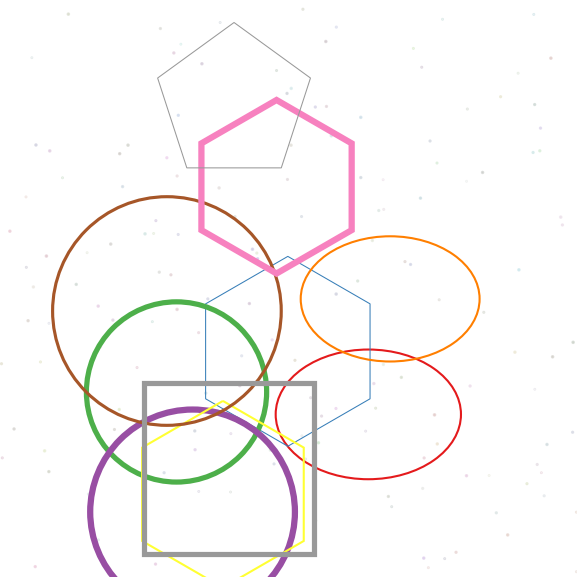[{"shape": "oval", "thickness": 1, "radius": 0.8, "center": [0.638, 0.282]}, {"shape": "hexagon", "thickness": 0.5, "radius": 0.82, "center": [0.498, 0.391]}, {"shape": "circle", "thickness": 2.5, "radius": 0.78, "center": [0.306, 0.32]}, {"shape": "circle", "thickness": 3, "radius": 0.89, "center": [0.333, 0.113]}, {"shape": "oval", "thickness": 1, "radius": 0.77, "center": [0.676, 0.482]}, {"shape": "hexagon", "thickness": 1, "radius": 0.81, "center": [0.386, 0.143]}, {"shape": "circle", "thickness": 1.5, "radius": 0.99, "center": [0.289, 0.461]}, {"shape": "hexagon", "thickness": 3, "radius": 0.75, "center": [0.479, 0.676]}, {"shape": "pentagon", "thickness": 0.5, "radius": 0.7, "center": [0.405, 0.821]}, {"shape": "square", "thickness": 2.5, "radius": 0.74, "center": [0.397, 0.188]}]